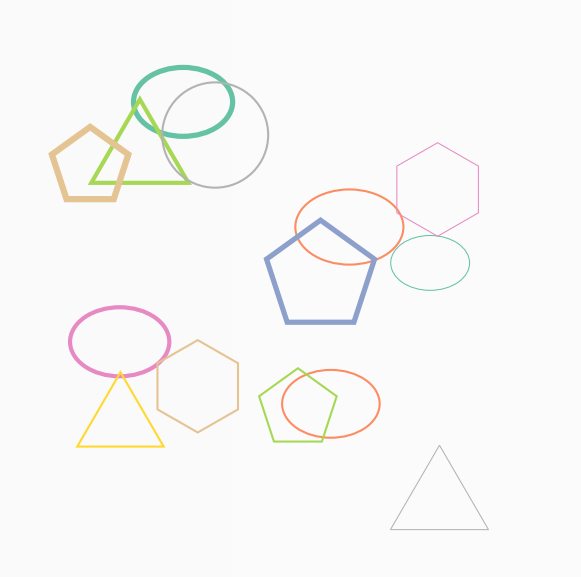[{"shape": "oval", "thickness": 2.5, "radius": 0.43, "center": [0.315, 0.823]}, {"shape": "oval", "thickness": 0.5, "radius": 0.34, "center": [0.74, 0.544]}, {"shape": "oval", "thickness": 1, "radius": 0.42, "center": [0.569, 0.3]}, {"shape": "oval", "thickness": 1, "radius": 0.46, "center": [0.601, 0.606]}, {"shape": "pentagon", "thickness": 2.5, "radius": 0.49, "center": [0.551, 0.52]}, {"shape": "oval", "thickness": 2, "radius": 0.43, "center": [0.206, 0.407]}, {"shape": "hexagon", "thickness": 0.5, "radius": 0.4, "center": [0.753, 0.671]}, {"shape": "triangle", "thickness": 2, "radius": 0.48, "center": [0.241, 0.731]}, {"shape": "pentagon", "thickness": 1, "radius": 0.35, "center": [0.513, 0.291]}, {"shape": "triangle", "thickness": 1, "radius": 0.43, "center": [0.207, 0.269]}, {"shape": "pentagon", "thickness": 3, "radius": 0.35, "center": [0.155, 0.71]}, {"shape": "hexagon", "thickness": 1, "radius": 0.4, "center": [0.34, 0.33]}, {"shape": "circle", "thickness": 1, "radius": 0.46, "center": [0.37, 0.765]}, {"shape": "triangle", "thickness": 0.5, "radius": 0.49, "center": [0.756, 0.131]}]